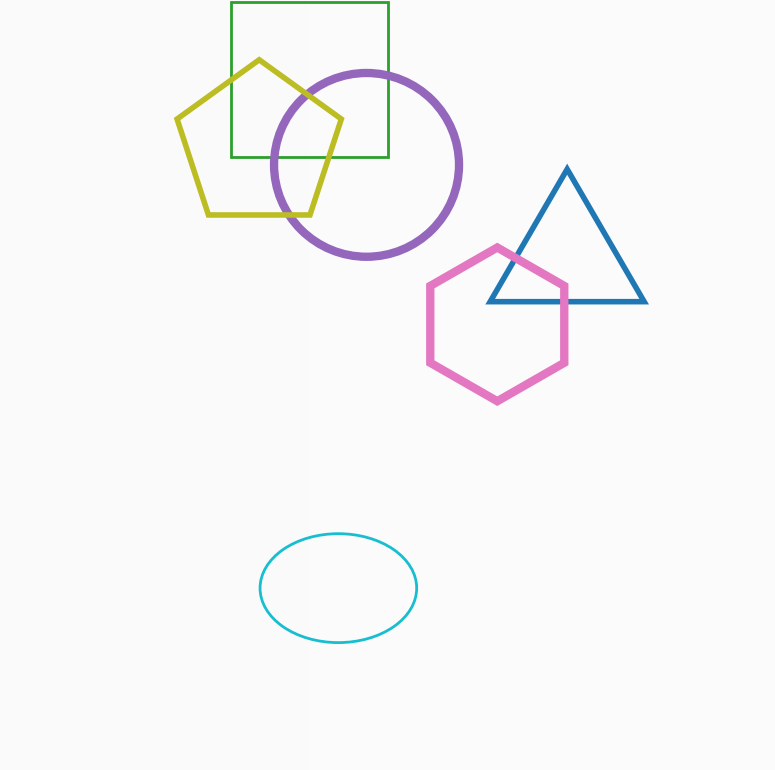[{"shape": "triangle", "thickness": 2, "radius": 0.57, "center": [0.732, 0.666]}, {"shape": "square", "thickness": 1, "radius": 0.51, "center": [0.4, 0.897]}, {"shape": "circle", "thickness": 3, "radius": 0.6, "center": [0.473, 0.786]}, {"shape": "hexagon", "thickness": 3, "radius": 0.5, "center": [0.642, 0.579]}, {"shape": "pentagon", "thickness": 2, "radius": 0.56, "center": [0.334, 0.811]}, {"shape": "oval", "thickness": 1, "radius": 0.51, "center": [0.437, 0.236]}]